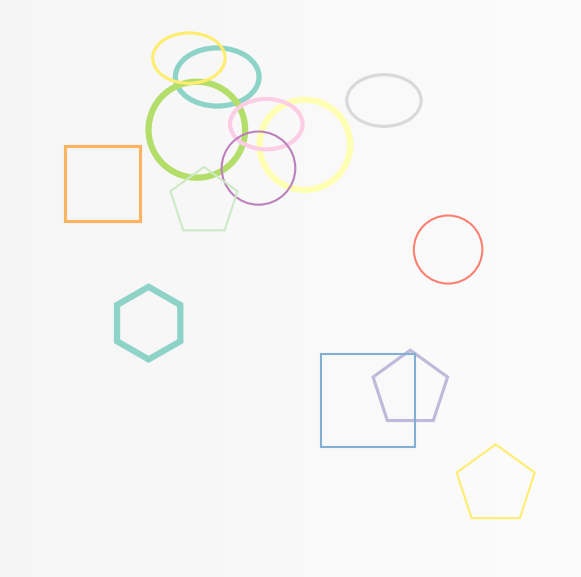[{"shape": "hexagon", "thickness": 3, "radius": 0.31, "center": [0.256, 0.44]}, {"shape": "oval", "thickness": 2.5, "radius": 0.36, "center": [0.374, 0.866]}, {"shape": "circle", "thickness": 3, "radius": 0.39, "center": [0.524, 0.748]}, {"shape": "pentagon", "thickness": 1.5, "radius": 0.34, "center": [0.706, 0.325]}, {"shape": "circle", "thickness": 1, "radius": 0.29, "center": [0.771, 0.567]}, {"shape": "square", "thickness": 1, "radius": 0.4, "center": [0.633, 0.305]}, {"shape": "square", "thickness": 1.5, "radius": 0.32, "center": [0.176, 0.682]}, {"shape": "circle", "thickness": 3, "radius": 0.42, "center": [0.339, 0.775]}, {"shape": "oval", "thickness": 2, "radius": 0.31, "center": [0.458, 0.784]}, {"shape": "oval", "thickness": 1.5, "radius": 0.32, "center": [0.661, 0.825]}, {"shape": "circle", "thickness": 1, "radius": 0.32, "center": [0.445, 0.708]}, {"shape": "pentagon", "thickness": 1, "radius": 0.3, "center": [0.351, 0.649]}, {"shape": "pentagon", "thickness": 1, "radius": 0.35, "center": [0.853, 0.159]}, {"shape": "oval", "thickness": 1.5, "radius": 0.31, "center": [0.325, 0.898]}]